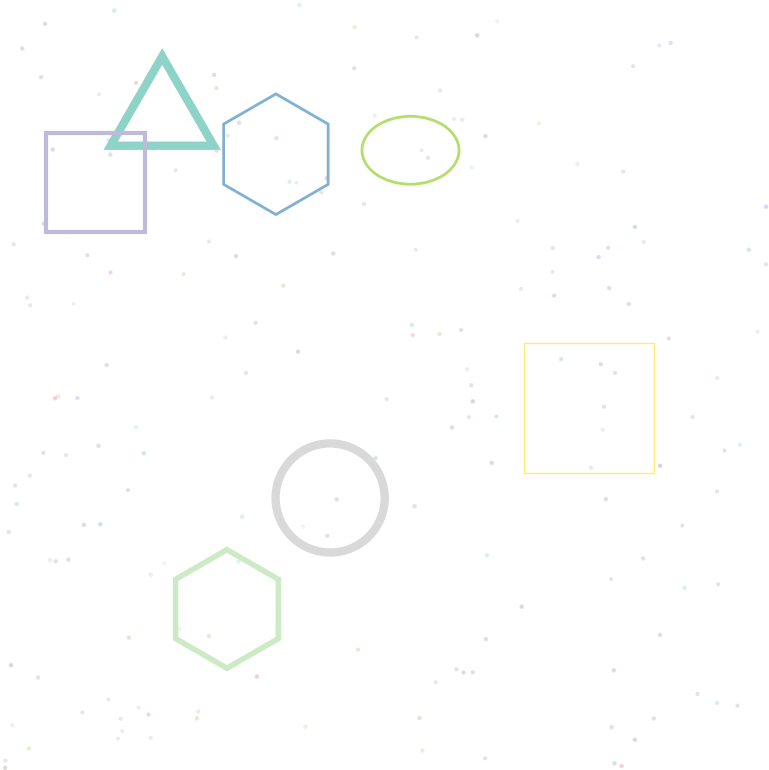[{"shape": "triangle", "thickness": 3, "radius": 0.39, "center": [0.211, 0.849]}, {"shape": "square", "thickness": 1.5, "radius": 0.32, "center": [0.124, 0.763]}, {"shape": "hexagon", "thickness": 1, "radius": 0.39, "center": [0.358, 0.8]}, {"shape": "oval", "thickness": 1, "radius": 0.32, "center": [0.533, 0.805]}, {"shape": "circle", "thickness": 3, "radius": 0.35, "center": [0.429, 0.353]}, {"shape": "hexagon", "thickness": 2, "radius": 0.39, "center": [0.295, 0.209]}, {"shape": "square", "thickness": 0.5, "radius": 0.42, "center": [0.765, 0.47]}]